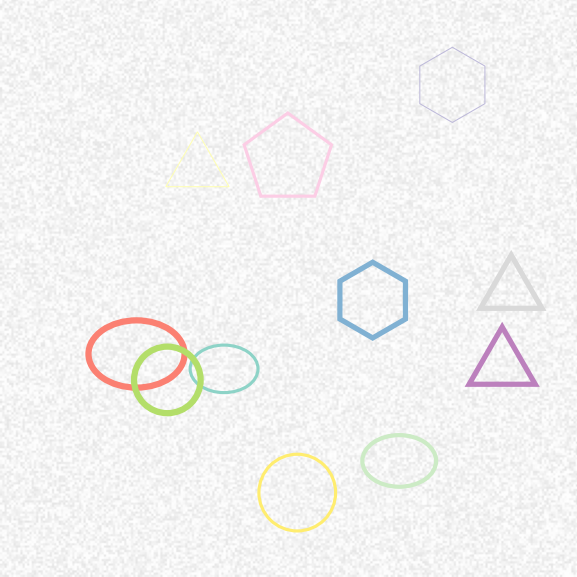[{"shape": "oval", "thickness": 1.5, "radius": 0.29, "center": [0.388, 0.36]}, {"shape": "triangle", "thickness": 0.5, "radius": 0.32, "center": [0.342, 0.708]}, {"shape": "hexagon", "thickness": 0.5, "radius": 0.33, "center": [0.783, 0.852]}, {"shape": "oval", "thickness": 3, "radius": 0.42, "center": [0.236, 0.386]}, {"shape": "hexagon", "thickness": 2.5, "radius": 0.33, "center": [0.645, 0.479]}, {"shape": "circle", "thickness": 3, "radius": 0.29, "center": [0.29, 0.341]}, {"shape": "pentagon", "thickness": 1.5, "radius": 0.4, "center": [0.498, 0.724]}, {"shape": "triangle", "thickness": 2.5, "radius": 0.31, "center": [0.885, 0.496]}, {"shape": "triangle", "thickness": 2.5, "radius": 0.33, "center": [0.87, 0.367]}, {"shape": "oval", "thickness": 2, "radius": 0.32, "center": [0.691, 0.201]}, {"shape": "circle", "thickness": 1.5, "radius": 0.33, "center": [0.515, 0.146]}]